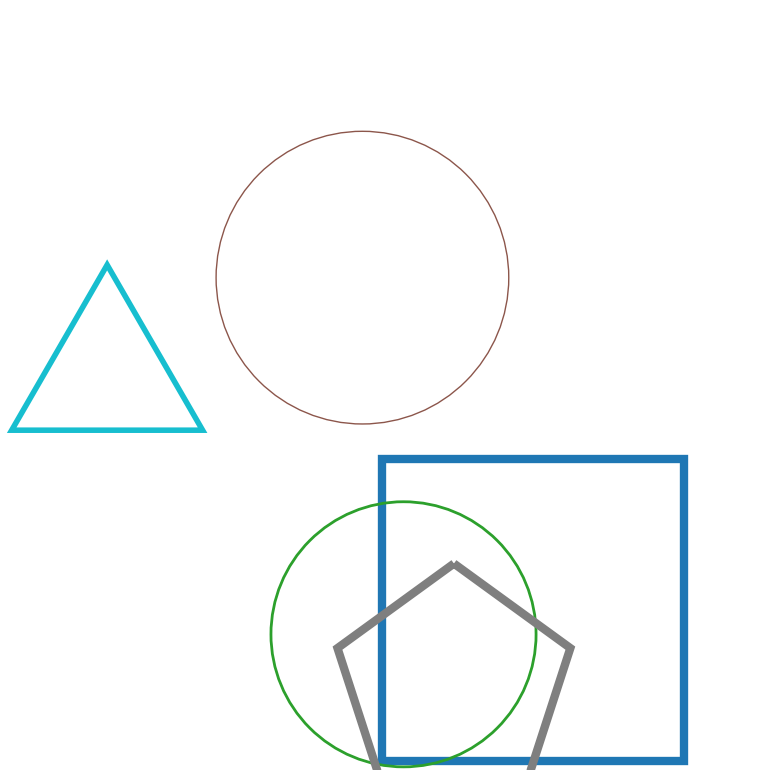[{"shape": "square", "thickness": 3, "radius": 0.98, "center": [0.692, 0.208]}, {"shape": "circle", "thickness": 1, "radius": 0.86, "center": [0.524, 0.176]}, {"shape": "circle", "thickness": 0.5, "radius": 0.95, "center": [0.471, 0.639]}, {"shape": "pentagon", "thickness": 3, "radius": 0.79, "center": [0.59, 0.109]}, {"shape": "triangle", "thickness": 2, "radius": 0.72, "center": [0.139, 0.513]}]